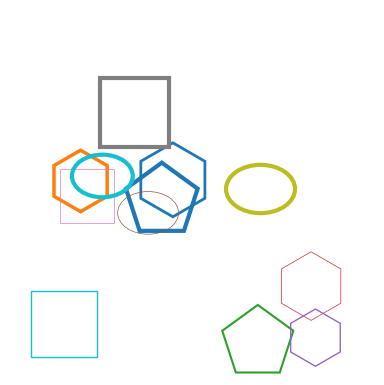[{"shape": "pentagon", "thickness": 3, "radius": 0.49, "center": [0.42, 0.48]}, {"shape": "hexagon", "thickness": 2, "radius": 0.48, "center": [0.449, 0.533]}, {"shape": "hexagon", "thickness": 2.5, "radius": 0.4, "center": [0.209, 0.53]}, {"shape": "pentagon", "thickness": 1.5, "radius": 0.49, "center": [0.67, 0.111]}, {"shape": "hexagon", "thickness": 0.5, "radius": 0.45, "center": [0.808, 0.257]}, {"shape": "hexagon", "thickness": 1, "radius": 0.37, "center": [0.819, 0.123]}, {"shape": "oval", "thickness": 0.5, "radius": 0.4, "center": [0.385, 0.447]}, {"shape": "square", "thickness": 0.5, "radius": 0.35, "center": [0.226, 0.491]}, {"shape": "square", "thickness": 3, "radius": 0.45, "center": [0.35, 0.708]}, {"shape": "oval", "thickness": 3, "radius": 0.45, "center": [0.677, 0.509]}, {"shape": "oval", "thickness": 3, "radius": 0.39, "center": [0.266, 0.543]}, {"shape": "square", "thickness": 1, "radius": 0.43, "center": [0.165, 0.158]}]